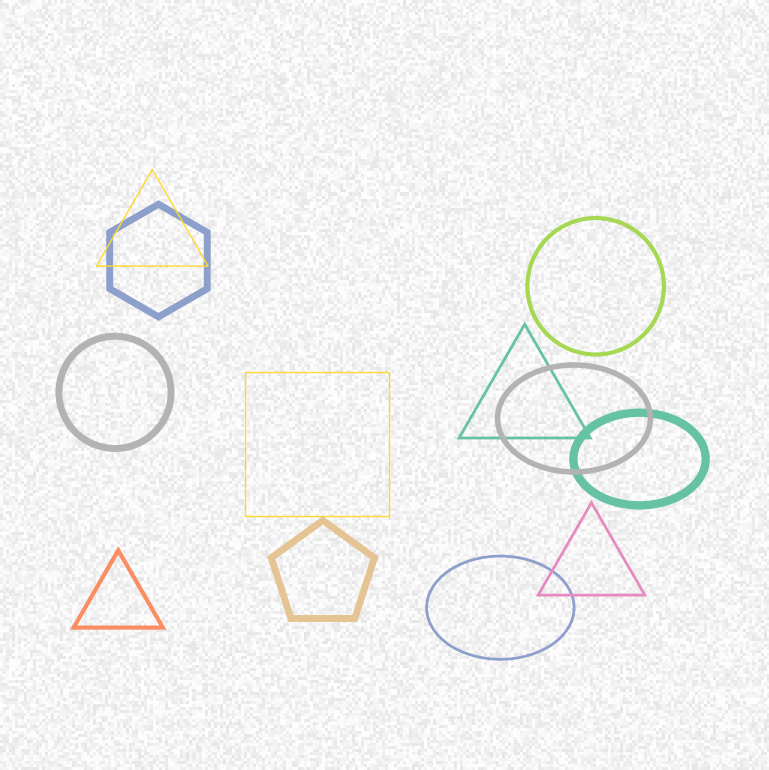[{"shape": "triangle", "thickness": 1, "radius": 0.49, "center": [0.681, 0.48]}, {"shape": "oval", "thickness": 3, "radius": 0.43, "center": [0.831, 0.404]}, {"shape": "triangle", "thickness": 1.5, "radius": 0.33, "center": [0.154, 0.218]}, {"shape": "oval", "thickness": 1, "radius": 0.48, "center": [0.65, 0.211]}, {"shape": "hexagon", "thickness": 2.5, "radius": 0.37, "center": [0.206, 0.662]}, {"shape": "triangle", "thickness": 1, "radius": 0.4, "center": [0.768, 0.267]}, {"shape": "circle", "thickness": 1.5, "radius": 0.44, "center": [0.774, 0.628]}, {"shape": "triangle", "thickness": 0.5, "radius": 0.42, "center": [0.198, 0.696]}, {"shape": "square", "thickness": 0.5, "radius": 0.47, "center": [0.412, 0.423]}, {"shape": "pentagon", "thickness": 2.5, "radius": 0.35, "center": [0.419, 0.254]}, {"shape": "circle", "thickness": 2.5, "radius": 0.36, "center": [0.149, 0.49]}, {"shape": "oval", "thickness": 2, "radius": 0.5, "center": [0.745, 0.457]}]